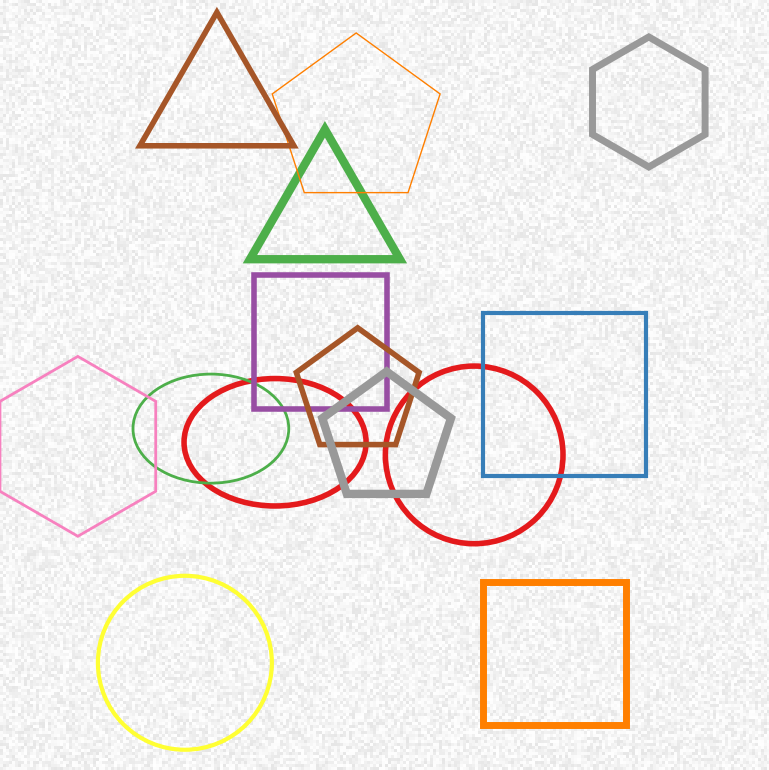[{"shape": "oval", "thickness": 2, "radius": 0.59, "center": [0.357, 0.426]}, {"shape": "circle", "thickness": 2, "radius": 0.58, "center": [0.616, 0.409]}, {"shape": "square", "thickness": 1.5, "radius": 0.53, "center": [0.733, 0.488]}, {"shape": "oval", "thickness": 1, "radius": 0.51, "center": [0.274, 0.443]}, {"shape": "triangle", "thickness": 3, "radius": 0.56, "center": [0.422, 0.72]}, {"shape": "square", "thickness": 2, "radius": 0.43, "center": [0.416, 0.556]}, {"shape": "pentagon", "thickness": 0.5, "radius": 0.57, "center": [0.463, 0.843]}, {"shape": "square", "thickness": 2.5, "radius": 0.46, "center": [0.72, 0.151]}, {"shape": "circle", "thickness": 1.5, "radius": 0.56, "center": [0.24, 0.139]}, {"shape": "pentagon", "thickness": 2, "radius": 0.42, "center": [0.465, 0.49]}, {"shape": "triangle", "thickness": 2, "radius": 0.58, "center": [0.282, 0.868]}, {"shape": "hexagon", "thickness": 1, "radius": 0.58, "center": [0.101, 0.42]}, {"shape": "hexagon", "thickness": 2.5, "radius": 0.42, "center": [0.843, 0.868]}, {"shape": "pentagon", "thickness": 3, "radius": 0.44, "center": [0.502, 0.43]}]